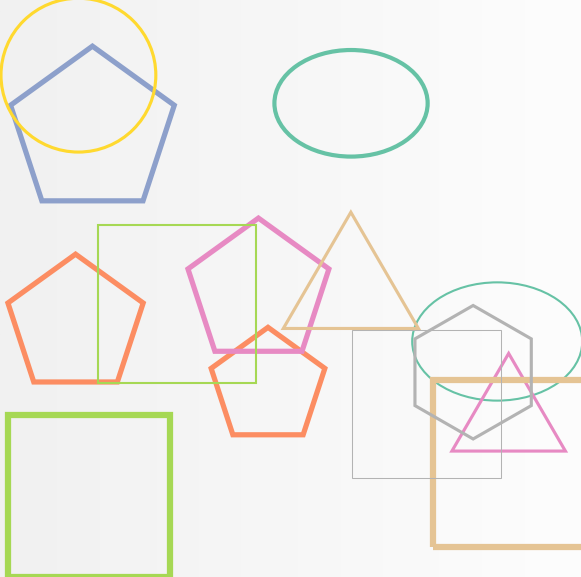[{"shape": "oval", "thickness": 1, "radius": 0.73, "center": [0.855, 0.408]}, {"shape": "oval", "thickness": 2, "radius": 0.66, "center": [0.604, 0.82]}, {"shape": "pentagon", "thickness": 2.5, "radius": 0.51, "center": [0.461, 0.329]}, {"shape": "pentagon", "thickness": 2.5, "radius": 0.61, "center": [0.13, 0.437]}, {"shape": "pentagon", "thickness": 2.5, "radius": 0.74, "center": [0.159, 0.771]}, {"shape": "pentagon", "thickness": 2.5, "radius": 0.64, "center": [0.445, 0.494]}, {"shape": "triangle", "thickness": 1.5, "radius": 0.56, "center": [0.875, 0.274]}, {"shape": "square", "thickness": 3, "radius": 0.7, "center": [0.153, 0.14]}, {"shape": "square", "thickness": 1, "radius": 0.68, "center": [0.304, 0.473]}, {"shape": "circle", "thickness": 1.5, "radius": 0.67, "center": [0.135, 0.869]}, {"shape": "triangle", "thickness": 1.5, "radius": 0.67, "center": [0.604, 0.497]}, {"shape": "square", "thickness": 3, "radius": 0.72, "center": [0.89, 0.197]}, {"shape": "hexagon", "thickness": 1.5, "radius": 0.58, "center": [0.814, 0.355]}, {"shape": "square", "thickness": 0.5, "radius": 0.64, "center": [0.734, 0.3]}]